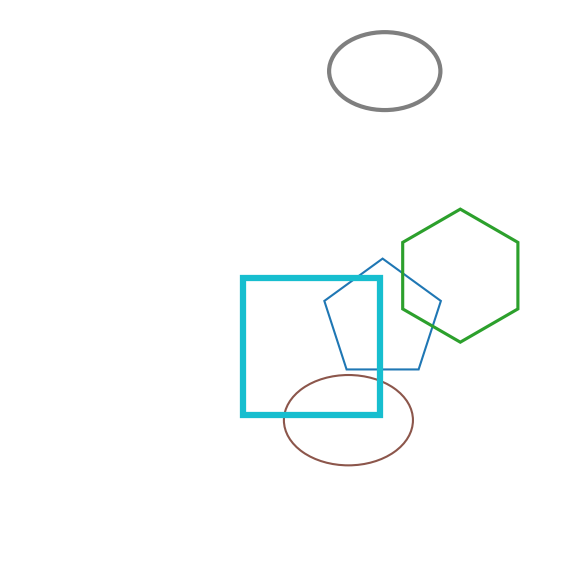[{"shape": "pentagon", "thickness": 1, "radius": 0.53, "center": [0.663, 0.445]}, {"shape": "hexagon", "thickness": 1.5, "radius": 0.58, "center": [0.797, 0.522]}, {"shape": "oval", "thickness": 1, "radius": 0.56, "center": [0.603, 0.272]}, {"shape": "oval", "thickness": 2, "radius": 0.48, "center": [0.666, 0.876]}, {"shape": "square", "thickness": 3, "radius": 0.59, "center": [0.539, 0.399]}]